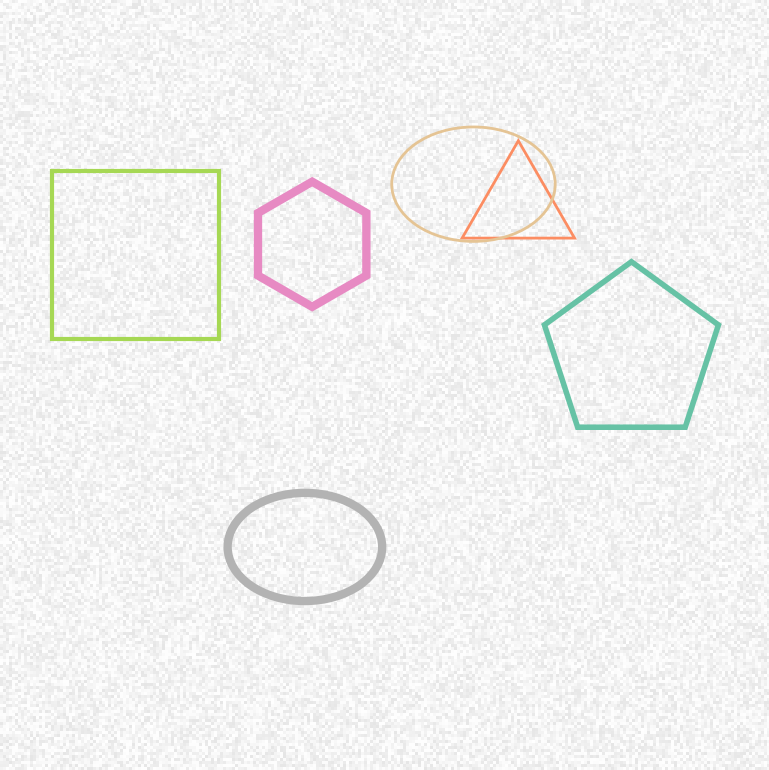[{"shape": "pentagon", "thickness": 2, "radius": 0.59, "center": [0.82, 0.541]}, {"shape": "triangle", "thickness": 1, "radius": 0.42, "center": [0.673, 0.733]}, {"shape": "hexagon", "thickness": 3, "radius": 0.41, "center": [0.405, 0.683]}, {"shape": "square", "thickness": 1.5, "radius": 0.54, "center": [0.176, 0.669]}, {"shape": "oval", "thickness": 1, "radius": 0.53, "center": [0.615, 0.761]}, {"shape": "oval", "thickness": 3, "radius": 0.5, "center": [0.396, 0.29]}]